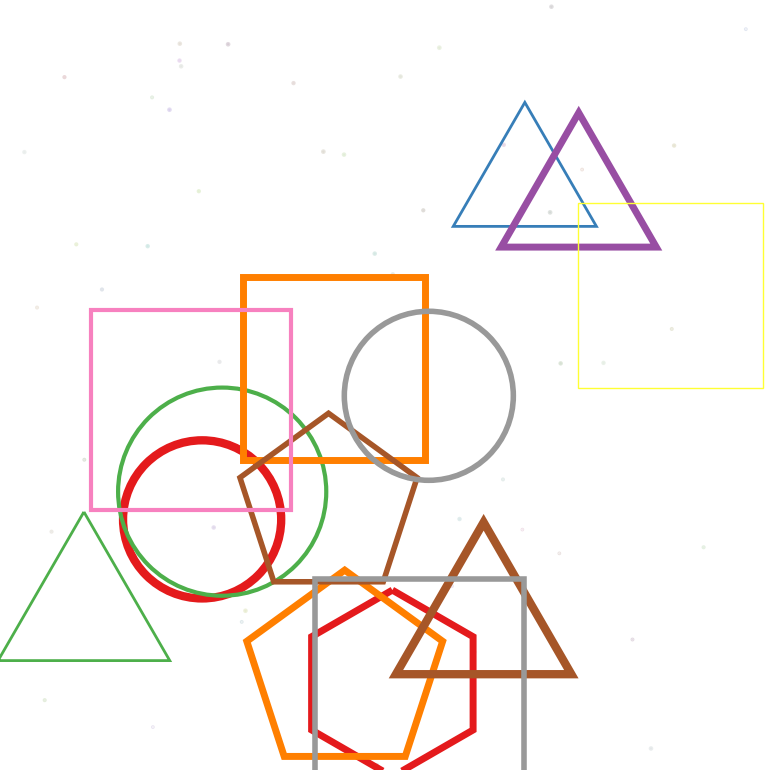[{"shape": "hexagon", "thickness": 2.5, "radius": 0.61, "center": [0.51, 0.113]}, {"shape": "circle", "thickness": 3, "radius": 0.51, "center": [0.262, 0.325]}, {"shape": "triangle", "thickness": 1, "radius": 0.54, "center": [0.682, 0.76]}, {"shape": "circle", "thickness": 1.5, "radius": 0.68, "center": [0.289, 0.361]}, {"shape": "triangle", "thickness": 1, "radius": 0.64, "center": [0.109, 0.206]}, {"shape": "triangle", "thickness": 2.5, "radius": 0.58, "center": [0.752, 0.737]}, {"shape": "square", "thickness": 2.5, "radius": 0.59, "center": [0.434, 0.521]}, {"shape": "pentagon", "thickness": 2.5, "radius": 0.67, "center": [0.448, 0.126]}, {"shape": "square", "thickness": 0.5, "radius": 0.6, "center": [0.87, 0.616]}, {"shape": "triangle", "thickness": 3, "radius": 0.66, "center": [0.628, 0.19]}, {"shape": "pentagon", "thickness": 2, "radius": 0.6, "center": [0.427, 0.342]}, {"shape": "square", "thickness": 1.5, "radius": 0.65, "center": [0.248, 0.468]}, {"shape": "circle", "thickness": 2, "radius": 0.55, "center": [0.557, 0.486]}, {"shape": "square", "thickness": 2, "radius": 0.68, "center": [0.545, 0.112]}]